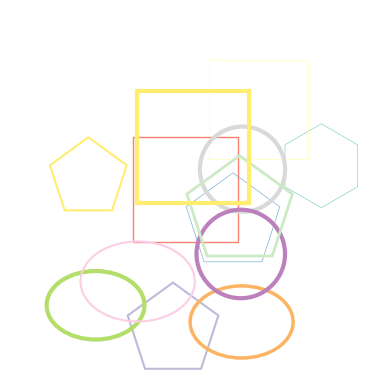[{"shape": "hexagon", "thickness": 0.5, "radius": 0.54, "center": [0.835, 0.569]}, {"shape": "square", "thickness": 0.5, "radius": 0.64, "center": [0.672, 0.716]}, {"shape": "pentagon", "thickness": 1.5, "radius": 0.62, "center": [0.449, 0.142]}, {"shape": "square", "thickness": 1, "radius": 0.69, "center": [0.482, 0.508]}, {"shape": "pentagon", "thickness": 0.5, "radius": 0.64, "center": [0.605, 0.423]}, {"shape": "oval", "thickness": 2.5, "radius": 0.67, "center": [0.628, 0.164]}, {"shape": "oval", "thickness": 3, "radius": 0.64, "center": [0.248, 0.207]}, {"shape": "oval", "thickness": 1.5, "radius": 0.74, "center": [0.358, 0.269]}, {"shape": "circle", "thickness": 3, "radius": 0.55, "center": [0.63, 0.561]}, {"shape": "circle", "thickness": 3, "radius": 0.57, "center": [0.625, 0.34]}, {"shape": "pentagon", "thickness": 2, "radius": 0.72, "center": [0.622, 0.452]}, {"shape": "square", "thickness": 3, "radius": 0.73, "center": [0.501, 0.618]}, {"shape": "pentagon", "thickness": 1.5, "radius": 0.52, "center": [0.23, 0.538]}]